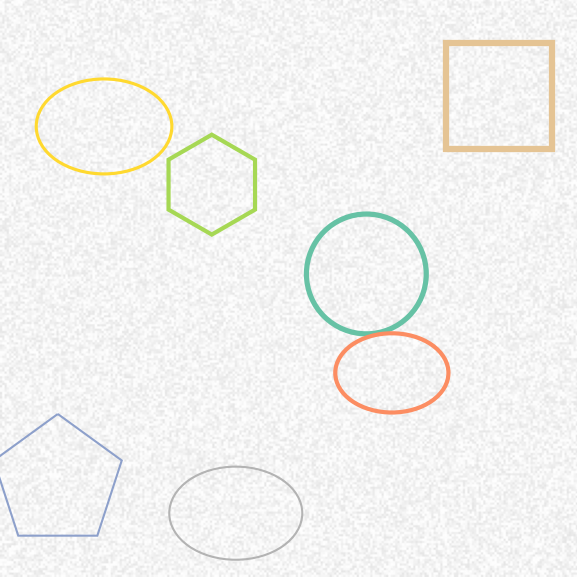[{"shape": "circle", "thickness": 2.5, "radius": 0.52, "center": [0.634, 0.525]}, {"shape": "oval", "thickness": 2, "radius": 0.49, "center": [0.679, 0.353]}, {"shape": "pentagon", "thickness": 1, "radius": 0.58, "center": [0.1, 0.166]}, {"shape": "hexagon", "thickness": 2, "radius": 0.43, "center": [0.367, 0.679]}, {"shape": "oval", "thickness": 1.5, "radius": 0.59, "center": [0.18, 0.78]}, {"shape": "square", "thickness": 3, "radius": 0.46, "center": [0.864, 0.833]}, {"shape": "oval", "thickness": 1, "radius": 0.58, "center": [0.408, 0.11]}]